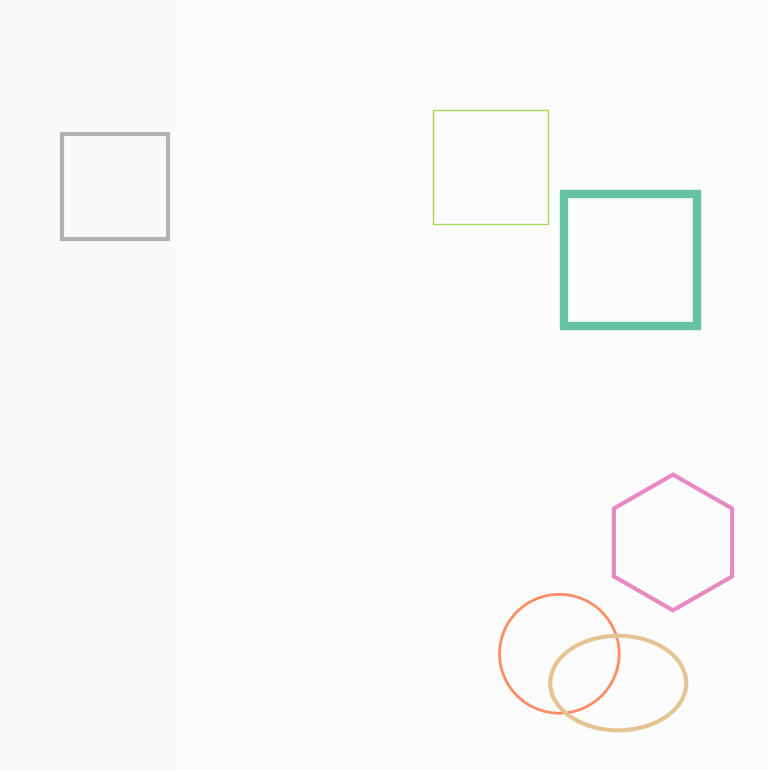[{"shape": "square", "thickness": 3, "radius": 0.43, "center": [0.814, 0.662]}, {"shape": "circle", "thickness": 1, "radius": 0.39, "center": [0.722, 0.151]}, {"shape": "hexagon", "thickness": 1.5, "radius": 0.44, "center": [0.868, 0.296]}, {"shape": "square", "thickness": 0.5, "radius": 0.37, "center": [0.633, 0.783]}, {"shape": "oval", "thickness": 1.5, "radius": 0.44, "center": [0.798, 0.113]}, {"shape": "square", "thickness": 1.5, "radius": 0.34, "center": [0.149, 0.757]}]